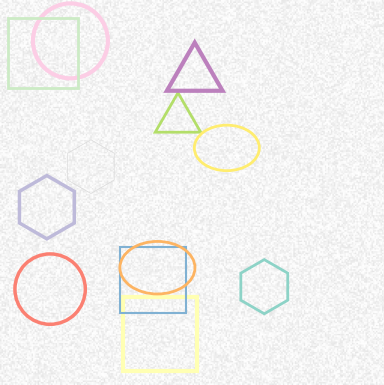[{"shape": "hexagon", "thickness": 2, "radius": 0.35, "center": [0.686, 0.255]}, {"shape": "square", "thickness": 3, "radius": 0.48, "center": [0.415, 0.132]}, {"shape": "hexagon", "thickness": 2.5, "radius": 0.41, "center": [0.122, 0.462]}, {"shape": "circle", "thickness": 2.5, "radius": 0.46, "center": [0.13, 0.249]}, {"shape": "square", "thickness": 1.5, "radius": 0.43, "center": [0.398, 0.273]}, {"shape": "oval", "thickness": 2, "radius": 0.49, "center": [0.409, 0.305]}, {"shape": "triangle", "thickness": 2, "radius": 0.34, "center": [0.462, 0.691]}, {"shape": "circle", "thickness": 3, "radius": 0.49, "center": [0.183, 0.894]}, {"shape": "hexagon", "thickness": 0.5, "radius": 0.35, "center": [0.236, 0.567]}, {"shape": "triangle", "thickness": 3, "radius": 0.42, "center": [0.506, 0.806]}, {"shape": "square", "thickness": 2, "radius": 0.45, "center": [0.112, 0.863]}, {"shape": "oval", "thickness": 2, "radius": 0.42, "center": [0.589, 0.616]}]